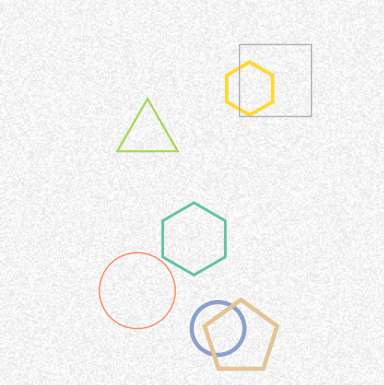[{"shape": "hexagon", "thickness": 2, "radius": 0.47, "center": [0.504, 0.38]}, {"shape": "circle", "thickness": 1, "radius": 0.49, "center": [0.357, 0.245]}, {"shape": "circle", "thickness": 3, "radius": 0.34, "center": [0.566, 0.147]}, {"shape": "triangle", "thickness": 1.5, "radius": 0.45, "center": [0.383, 0.652]}, {"shape": "hexagon", "thickness": 2.5, "radius": 0.34, "center": [0.649, 0.77]}, {"shape": "pentagon", "thickness": 3, "radius": 0.49, "center": [0.626, 0.122]}, {"shape": "square", "thickness": 1, "radius": 0.47, "center": [0.714, 0.793]}]